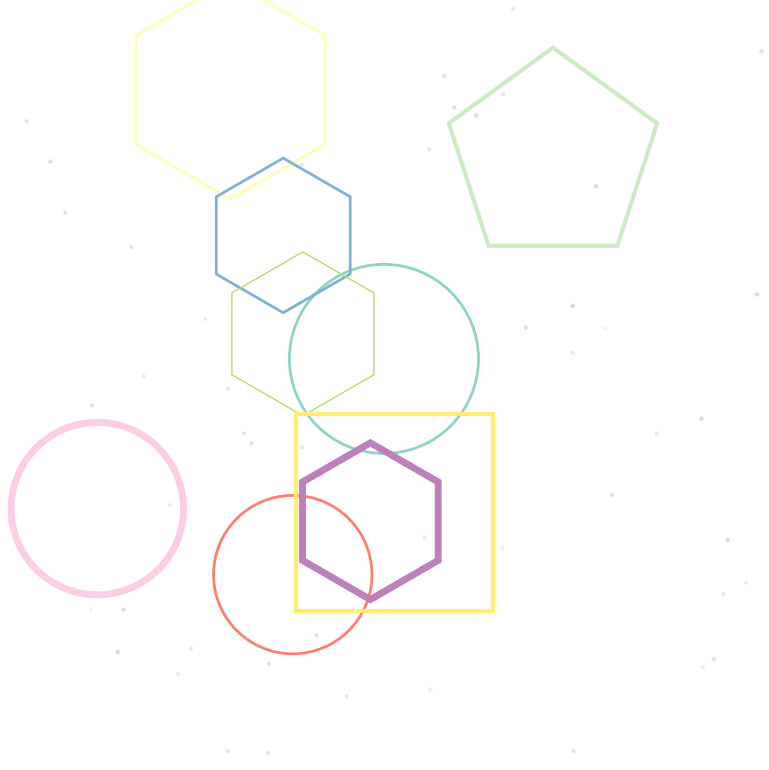[{"shape": "circle", "thickness": 1, "radius": 0.61, "center": [0.499, 0.534]}, {"shape": "hexagon", "thickness": 1, "radius": 0.71, "center": [0.299, 0.883]}, {"shape": "circle", "thickness": 1, "radius": 0.51, "center": [0.38, 0.254]}, {"shape": "hexagon", "thickness": 1, "radius": 0.5, "center": [0.368, 0.694]}, {"shape": "hexagon", "thickness": 0.5, "radius": 0.53, "center": [0.393, 0.566]}, {"shape": "circle", "thickness": 2.5, "radius": 0.56, "center": [0.126, 0.34]}, {"shape": "hexagon", "thickness": 2.5, "radius": 0.51, "center": [0.481, 0.323]}, {"shape": "pentagon", "thickness": 1.5, "radius": 0.71, "center": [0.718, 0.796]}, {"shape": "square", "thickness": 1.5, "radius": 0.64, "center": [0.512, 0.334]}]